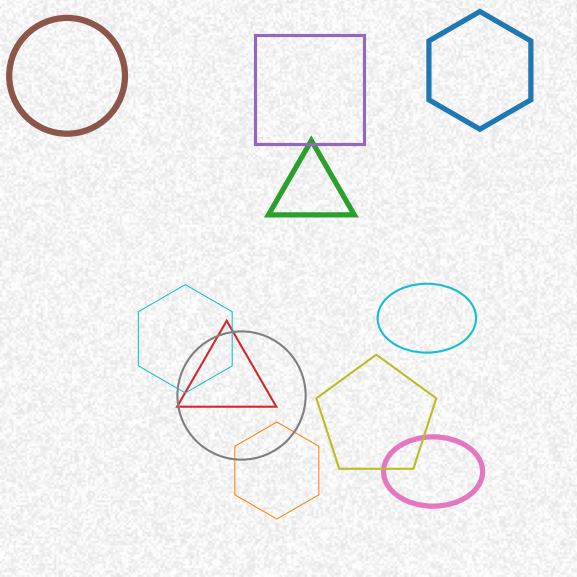[{"shape": "hexagon", "thickness": 2.5, "radius": 0.51, "center": [0.831, 0.877]}, {"shape": "hexagon", "thickness": 0.5, "radius": 0.42, "center": [0.479, 0.184]}, {"shape": "triangle", "thickness": 2.5, "radius": 0.43, "center": [0.539, 0.67]}, {"shape": "triangle", "thickness": 1, "radius": 0.5, "center": [0.393, 0.344]}, {"shape": "square", "thickness": 1.5, "radius": 0.47, "center": [0.536, 0.845]}, {"shape": "circle", "thickness": 3, "radius": 0.5, "center": [0.116, 0.868]}, {"shape": "oval", "thickness": 2.5, "radius": 0.43, "center": [0.75, 0.183]}, {"shape": "circle", "thickness": 1, "radius": 0.56, "center": [0.418, 0.314]}, {"shape": "pentagon", "thickness": 1, "radius": 0.55, "center": [0.652, 0.276]}, {"shape": "oval", "thickness": 1, "radius": 0.43, "center": [0.739, 0.448]}, {"shape": "hexagon", "thickness": 0.5, "radius": 0.47, "center": [0.321, 0.412]}]